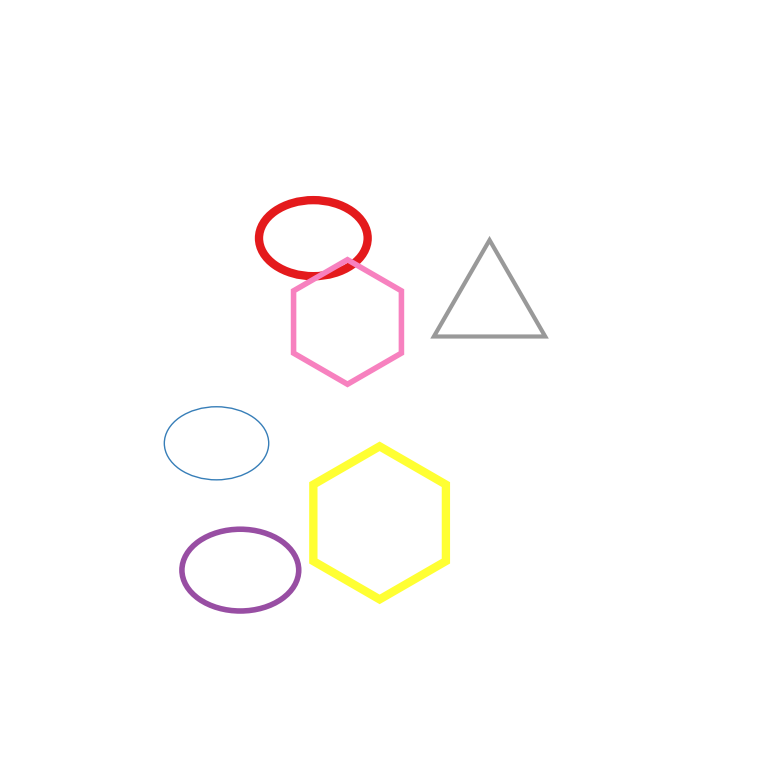[{"shape": "oval", "thickness": 3, "radius": 0.35, "center": [0.407, 0.691]}, {"shape": "oval", "thickness": 0.5, "radius": 0.34, "center": [0.281, 0.424]}, {"shape": "oval", "thickness": 2, "radius": 0.38, "center": [0.312, 0.26]}, {"shape": "hexagon", "thickness": 3, "radius": 0.5, "center": [0.493, 0.321]}, {"shape": "hexagon", "thickness": 2, "radius": 0.4, "center": [0.451, 0.582]}, {"shape": "triangle", "thickness": 1.5, "radius": 0.42, "center": [0.636, 0.605]}]